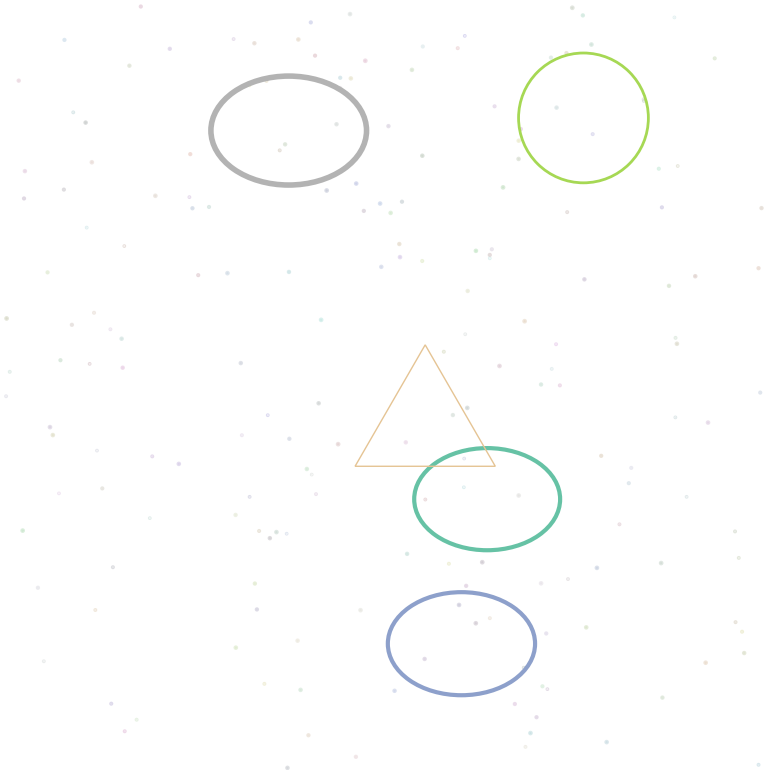[{"shape": "oval", "thickness": 1.5, "radius": 0.47, "center": [0.633, 0.352]}, {"shape": "oval", "thickness": 1.5, "radius": 0.48, "center": [0.599, 0.164]}, {"shape": "circle", "thickness": 1, "radius": 0.42, "center": [0.758, 0.847]}, {"shape": "triangle", "thickness": 0.5, "radius": 0.53, "center": [0.552, 0.447]}, {"shape": "oval", "thickness": 2, "radius": 0.51, "center": [0.375, 0.83]}]